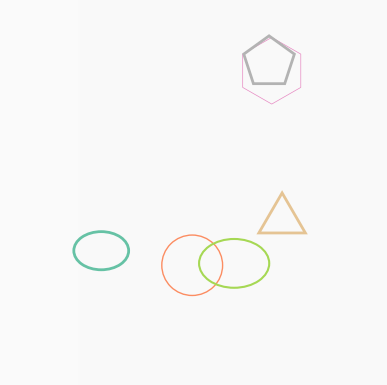[{"shape": "oval", "thickness": 2, "radius": 0.35, "center": [0.261, 0.349]}, {"shape": "circle", "thickness": 1, "radius": 0.39, "center": [0.496, 0.311]}, {"shape": "hexagon", "thickness": 0.5, "radius": 0.43, "center": [0.701, 0.816]}, {"shape": "oval", "thickness": 1.5, "radius": 0.45, "center": [0.604, 0.316]}, {"shape": "triangle", "thickness": 2, "radius": 0.35, "center": [0.728, 0.43]}, {"shape": "pentagon", "thickness": 2, "radius": 0.34, "center": [0.694, 0.838]}]